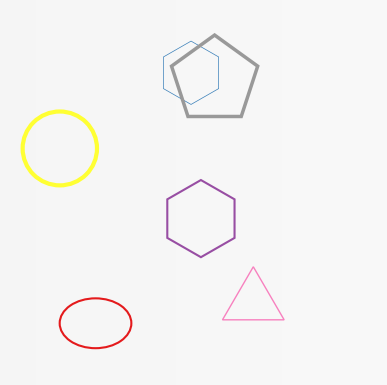[{"shape": "oval", "thickness": 1.5, "radius": 0.46, "center": [0.246, 0.16]}, {"shape": "hexagon", "thickness": 0.5, "radius": 0.41, "center": [0.493, 0.811]}, {"shape": "hexagon", "thickness": 1.5, "radius": 0.5, "center": [0.519, 0.432]}, {"shape": "circle", "thickness": 3, "radius": 0.48, "center": [0.154, 0.614]}, {"shape": "triangle", "thickness": 1, "radius": 0.46, "center": [0.654, 0.215]}, {"shape": "pentagon", "thickness": 2.5, "radius": 0.58, "center": [0.554, 0.792]}]